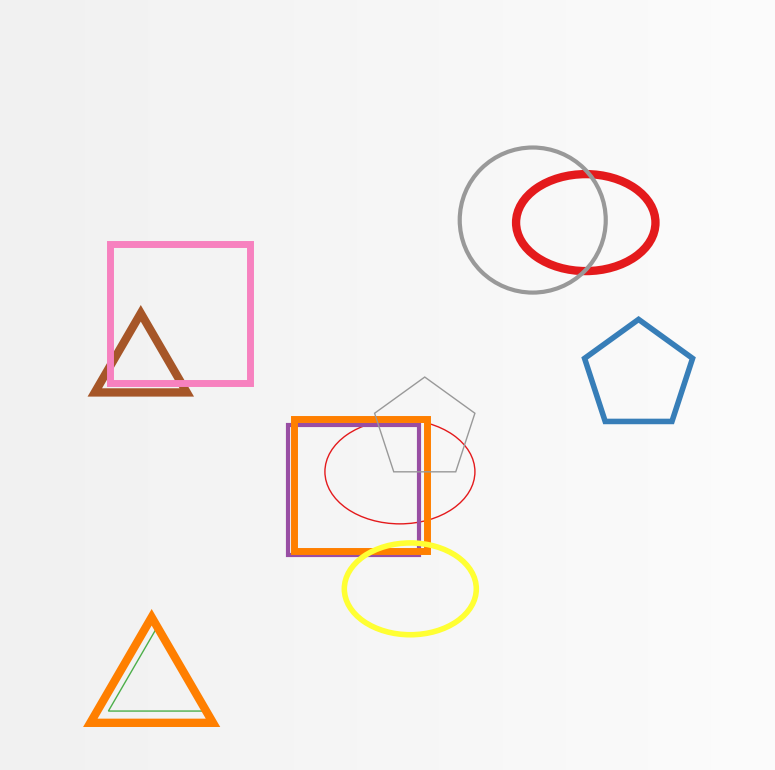[{"shape": "oval", "thickness": 0.5, "radius": 0.48, "center": [0.516, 0.387]}, {"shape": "oval", "thickness": 3, "radius": 0.45, "center": [0.756, 0.711]}, {"shape": "pentagon", "thickness": 2, "radius": 0.37, "center": [0.824, 0.512]}, {"shape": "triangle", "thickness": 0.5, "radius": 0.36, "center": [0.201, 0.112]}, {"shape": "square", "thickness": 1.5, "radius": 0.42, "center": [0.456, 0.364]}, {"shape": "triangle", "thickness": 3, "radius": 0.46, "center": [0.196, 0.107]}, {"shape": "square", "thickness": 2.5, "radius": 0.43, "center": [0.465, 0.37]}, {"shape": "oval", "thickness": 2, "radius": 0.43, "center": [0.529, 0.235]}, {"shape": "triangle", "thickness": 3, "radius": 0.34, "center": [0.182, 0.525]}, {"shape": "square", "thickness": 2.5, "radius": 0.45, "center": [0.232, 0.592]}, {"shape": "pentagon", "thickness": 0.5, "radius": 0.34, "center": [0.548, 0.442]}, {"shape": "circle", "thickness": 1.5, "radius": 0.47, "center": [0.687, 0.714]}]